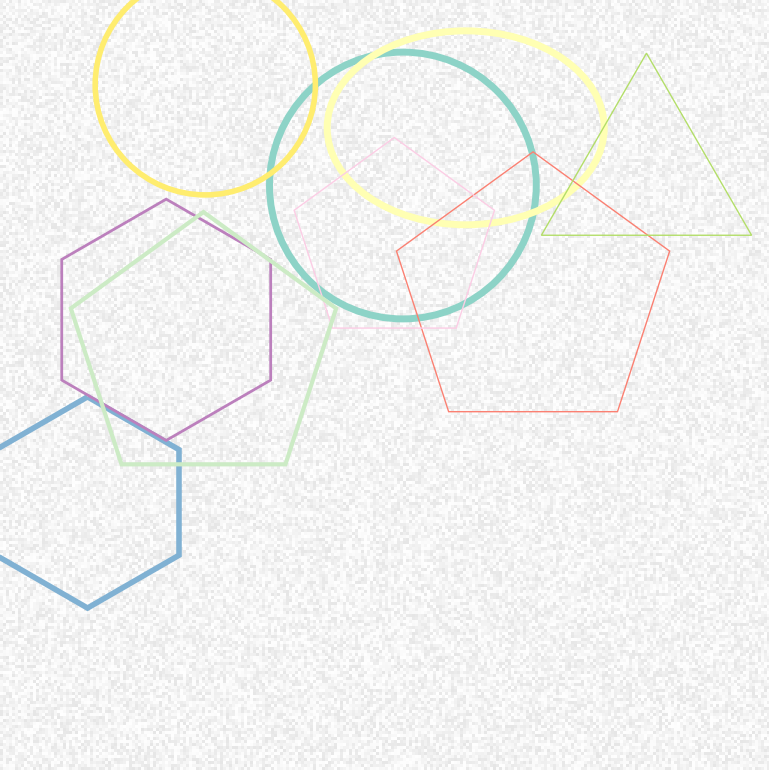[{"shape": "circle", "thickness": 2.5, "radius": 0.87, "center": [0.523, 0.759]}, {"shape": "oval", "thickness": 2.5, "radius": 0.9, "center": [0.605, 0.834]}, {"shape": "pentagon", "thickness": 0.5, "radius": 0.93, "center": [0.692, 0.616]}, {"shape": "hexagon", "thickness": 2, "radius": 0.69, "center": [0.114, 0.347]}, {"shape": "triangle", "thickness": 0.5, "radius": 0.79, "center": [0.84, 0.773]}, {"shape": "pentagon", "thickness": 0.5, "radius": 0.68, "center": [0.512, 0.685]}, {"shape": "hexagon", "thickness": 1, "radius": 0.78, "center": [0.216, 0.585]}, {"shape": "pentagon", "thickness": 1.5, "radius": 0.91, "center": [0.264, 0.544]}, {"shape": "circle", "thickness": 2, "radius": 0.71, "center": [0.267, 0.89]}]